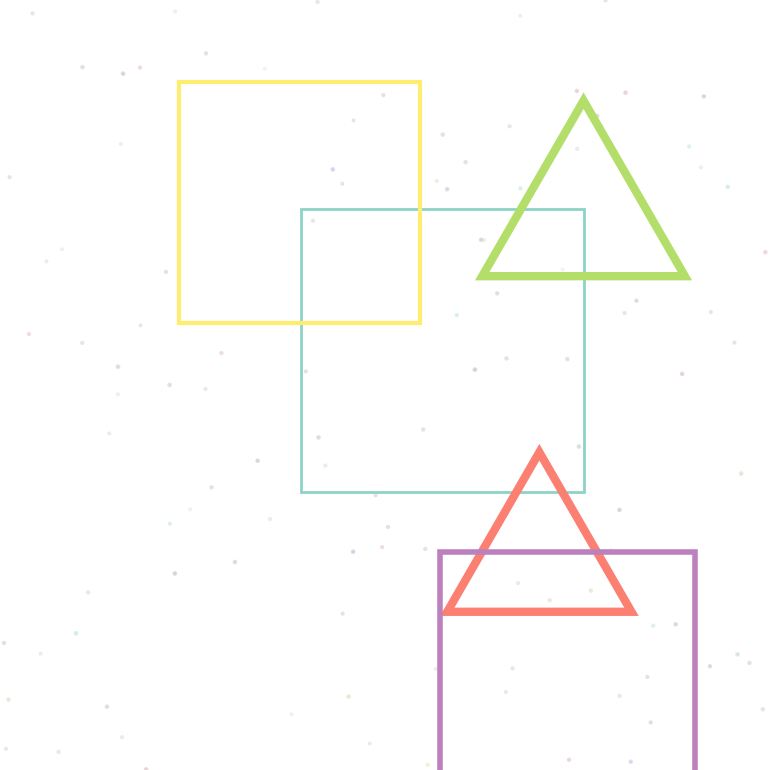[{"shape": "square", "thickness": 1, "radius": 0.92, "center": [0.575, 0.545]}, {"shape": "triangle", "thickness": 3, "radius": 0.69, "center": [0.7, 0.275]}, {"shape": "triangle", "thickness": 3, "radius": 0.76, "center": [0.758, 0.717]}, {"shape": "square", "thickness": 2, "radius": 0.83, "center": [0.737, 0.118]}, {"shape": "square", "thickness": 1.5, "radius": 0.78, "center": [0.389, 0.737]}]